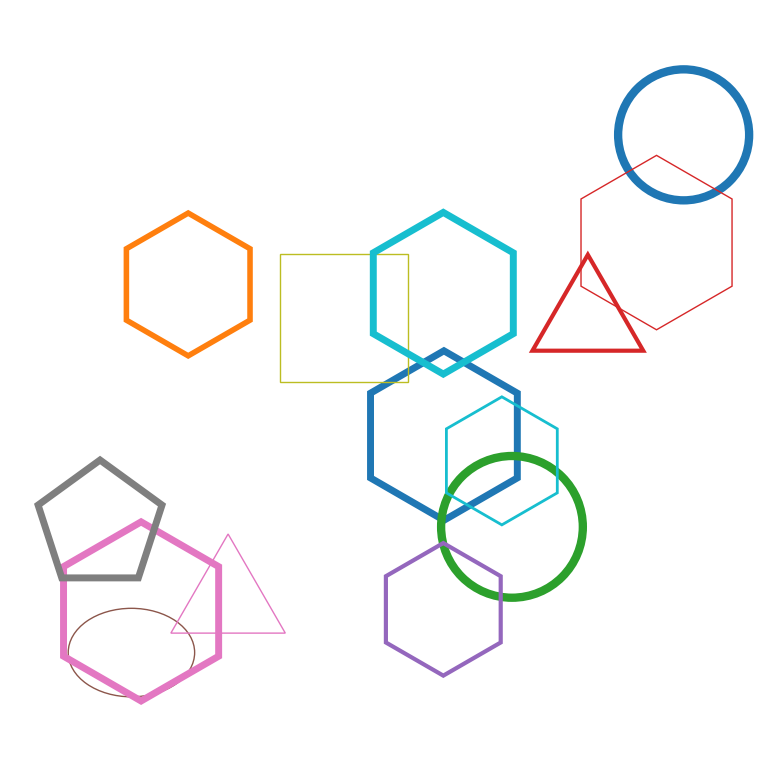[{"shape": "circle", "thickness": 3, "radius": 0.43, "center": [0.888, 0.825]}, {"shape": "hexagon", "thickness": 2.5, "radius": 0.55, "center": [0.577, 0.434]}, {"shape": "hexagon", "thickness": 2, "radius": 0.46, "center": [0.244, 0.631]}, {"shape": "circle", "thickness": 3, "radius": 0.46, "center": [0.665, 0.316]}, {"shape": "hexagon", "thickness": 0.5, "radius": 0.57, "center": [0.853, 0.685]}, {"shape": "triangle", "thickness": 1.5, "radius": 0.42, "center": [0.763, 0.586]}, {"shape": "hexagon", "thickness": 1.5, "radius": 0.43, "center": [0.576, 0.209]}, {"shape": "oval", "thickness": 0.5, "radius": 0.41, "center": [0.171, 0.153]}, {"shape": "triangle", "thickness": 0.5, "radius": 0.43, "center": [0.296, 0.221]}, {"shape": "hexagon", "thickness": 2.5, "radius": 0.58, "center": [0.183, 0.206]}, {"shape": "pentagon", "thickness": 2.5, "radius": 0.42, "center": [0.13, 0.318]}, {"shape": "square", "thickness": 0.5, "radius": 0.42, "center": [0.447, 0.587]}, {"shape": "hexagon", "thickness": 2.5, "radius": 0.52, "center": [0.576, 0.619]}, {"shape": "hexagon", "thickness": 1, "radius": 0.42, "center": [0.652, 0.401]}]